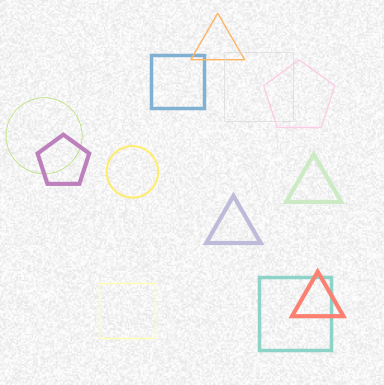[{"shape": "square", "thickness": 2.5, "radius": 0.47, "center": [0.766, 0.186]}, {"shape": "square", "thickness": 1, "radius": 0.36, "center": [0.33, 0.194]}, {"shape": "triangle", "thickness": 3, "radius": 0.41, "center": [0.606, 0.41]}, {"shape": "triangle", "thickness": 3, "radius": 0.39, "center": [0.825, 0.217]}, {"shape": "square", "thickness": 2.5, "radius": 0.35, "center": [0.462, 0.789]}, {"shape": "triangle", "thickness": 1, "radius": 0.4, "center": [0.566, 0.885]}, {"shape": "circle", "thickness": 0.5, "radius": 0.49, "center": [0.115, 0.647]}, {"shape": "pentagon", "thickness": 1, "radius": 0.49, "center": [0.777, 0.747]}, {"shape": "square", "thickness": 0.5, "radius": 0.45, "center": [0.672, 0.775]}, {"shape": "pentagon", "thickness": 3, "radius": 0.35, "center": [0.165, 0.58]}, {"shape": "triangle", "thickness": 3, "radius": 0.41, "center": [0.815, 0.517]}, {"shape": "circle", "thickness": 1.5, "radius": 0.33, "center": [0.344, 0.554]}]